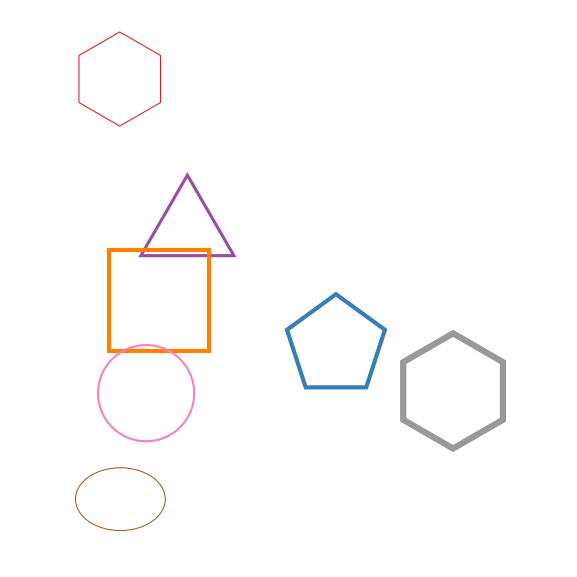[{"shape": "hexagon", "thickness": 0.5, "radius": 0.41, "center": [0.207, 0.862]}, {"shape": "pentagon", "thickness": 2, "radius": 0.45, "center": [0.582, 0.401]}, {"shape": "triangle", "thickness": 1.5, "radius": 0.46, "center": [0.324, 0.603]}, {"shape": "square", "thickness": 2, "radius": 0.44, "center": [0.275, 0.479]}, {"shape": "oval", "thickness": 0.5, "radius": 0.39, "center": [0.208, 0.135]}, {"shape": "circle", "thickness": 1, "radius": 0.42, "center": [0.253, 0.318]}, {"shape": "hexagon", "thickness": 3, "radius": 0.5, "center": [0.785, 0.322]}]